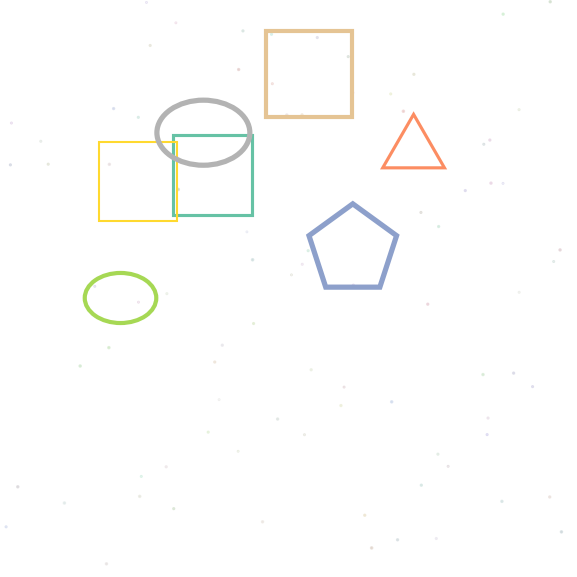[{"shape": "square", "thickness": 1.5, "radius": 0.34, "center": [0.368, 0.696]}, {"shape": "triangle", "thickness": 1.5, "radius": 0.31, "center": [0.716, 0.739]}, {"shape": "pentagon", "thickness": 2.5, "radius": 0.4, "center": [0.611, 0.566]}, {"shape": "oval", "thickness": 2, "radius": 0.31, "center": [0.209, 0.483]}, {"shape": "square", "thickness": 1, "radius": 0.34, "center": [0.239, 0.685]}, {"shape": "square", "thickness": 2, "radius": 0.37, "center": [0.535, 0.871]}, {"shape": "oval", "thickness": 2.5, "radius": 0.4, "center": [0.352, 0.769]}]